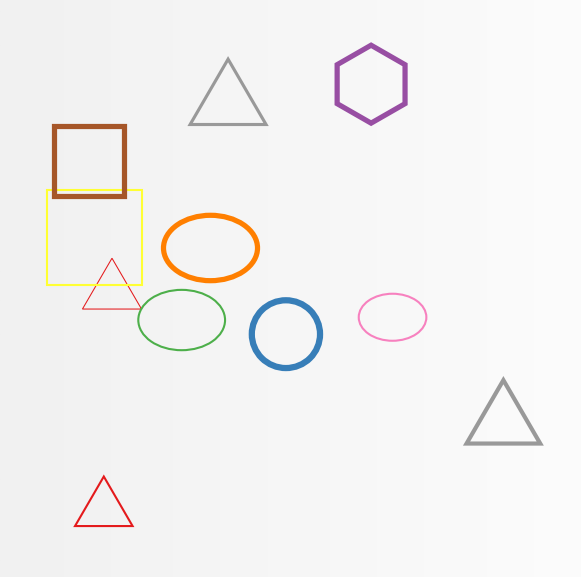[{"shape": "triangle", "thickness": 1, "radius": 0.29, "center": [0.179, 0.117]}, {"shape": "triangle", "thickness": 0.5, "radius": 0.29, "center": [0.193, 0.493]}, {"shape": "circle", "thickness": 3, "radius": 0.29, "center": [0.492, 0.42]}, {"shape": "oval", "thickness": 1, "radius": 0.37, "center": [0.313, 0.445]}, {"shape": "hexagon", "thickness": 2.5, "radius": 0.34, "center": [0.638, 0.853]}, {"shape": "oval", "thickness": 2.5, "radius": 0.4, "center": [0.362, 0.57]}, {"shape": "square", "thickness": 1, "radius": 0.41, "center": [0.162, 0.588]}, {"shape": "square", "thickness": 2.5, "radius": 0.3, "center": [0.154, 0.72]}, {"shape": "oval", "thickness": 1, "radius": 0.29, "center": [0.675, 0.45]}, {"shape": "triangle", "thickness": 1.5, "radius": 0.38, "center": [0.392, 0.821]}, {"shape": "triangle", "thickness": 2, "radius": 0.37, "center": [0.866, 0.268]}]